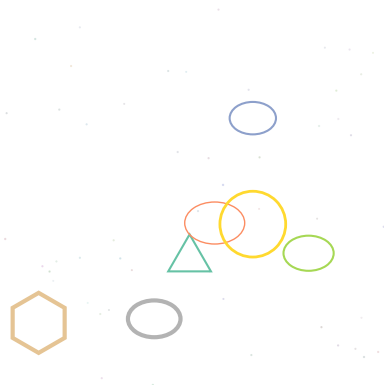[{"shape": "triangle", "thickness": 1.5, "radius": 0.32, "center": [0.492, 0.327]}, {"shape": "oval", "thickness": 1, "radius": 0.39, "center": [0.558, 0.421]}, {"shape": "oval", "thickness": 1.5, "radius": 0.3, "center": [0.657, 0.693]}, {"shape": "oval", "thickness": 1.5, "radius": 0.33, "center": [0.802, 0.342]}, {"shape": "circle", "thickness": 2, "radius": 0.43, "center": [0.657, 0.418]}, {"shape": "hexagon", "thickness": 3, "radius": 0.39, "center": [0.1, 0.161]}, {"shape": "oval", "thickness": 3, "radius": 0.34, "center": [0.401, 0.172]}]